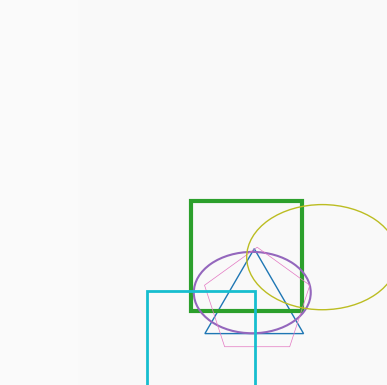[{"shape": "triangle", "thickness": 1, "radius": 0.74, "center": [0.656, 0.207]}, {"shape": "square", "thickness": 3, "radius": 0.71, "center": [0.636, 0.334]}, {"shape": "oval", "thickness": 1.5, "radius": 0.75, "center": [0.651, 0.24]}, {"shape": "pentagon", "thickness": 0.5, "radius": 0.71, "center": [0.664, 0.215]}, {"shape": "oval", "thickness": 1, "radius": 0.98, "center": [0.832, 0.332]}, {"shape": "square", "thickness": 2, "radius": 0.7, "center": [0.52, 0.105]}]